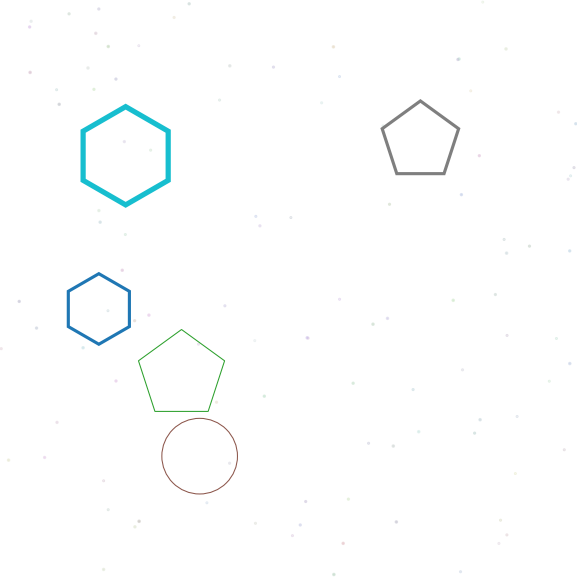[{"shape": "hexagon", "thickness": 1.5, "radius": 0.31, "center": [0.171, 0.464]}, {"shape": "pentagon", "thickness": 0.5, "radius": 0.39, "center": [0.314, 0.35]}, {"shape": "circle", "thickness": 0.5, "radius": 0.33, "center": [0.346, 0.209]}, {"shape": "pentagon", "thickness": 1.5, "radius": 0.35, "center": [0.728, 0.755]}, {"shape": "hexagon", "thickness": 2.5, "radius": 0.43, "center": [0.218, 0.729]}]